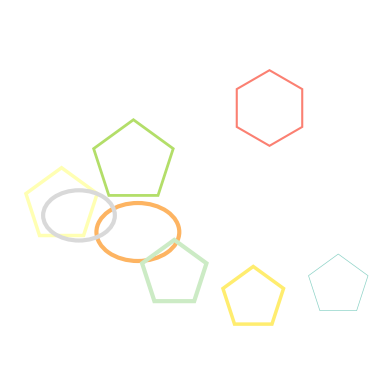[{"shape": "pentagon", "thickness": 0.5, "radius": 0.41, "center": [0.879, 0.259]}, {"shape": "pentagon", "thickness": 2.5, "radius": 0.49, "center": [0.16, 0.467]}, {"shape": "hexagon", "thickness": 1.5, "radius": 0.49, "center": [0.7, 0.719]}, {"shape": "oval", "thickness": 3, "radius": 0.54, "center": [0.358, 0.397]}, {"shape": "pentagon", "thickness": 2, "radius": 0.54, "center": [0.347, 0.58]}, {"shape": "oval", "thickness": 3, "radius": 0.47, "center": [0.205, 0.441]}, {"shape": "pentagon", "thickness": 3, "radius": 0.44, "center": [0.453, 0.289]}, {"shape": "pentagon", "thickness": 2.5, "radius": 0.41, "center": [0.658, 0.225]}]